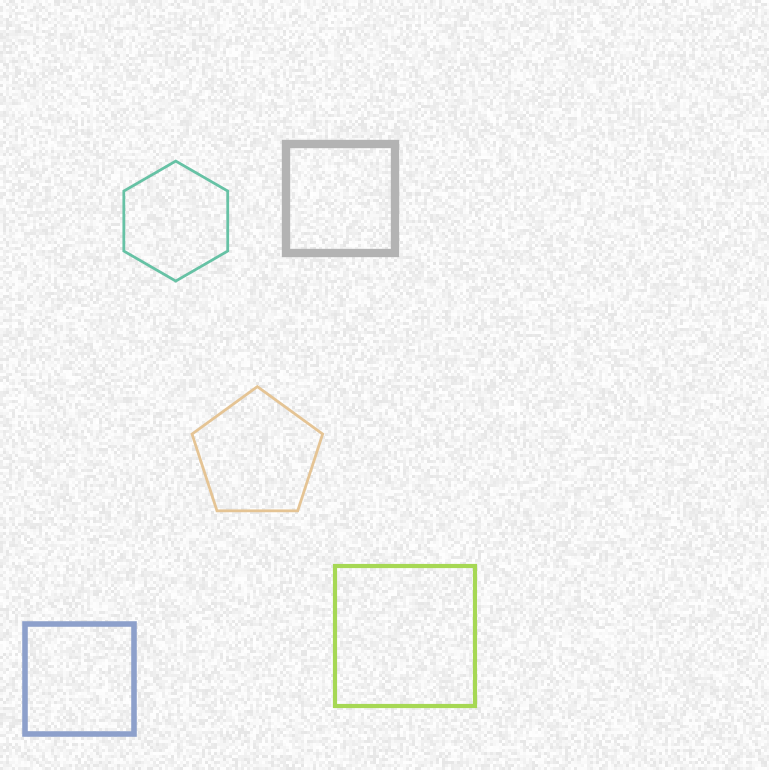[{"shape": "hexagon", "thickness": 1, "radius": 0.39, "center": [0.228, 0.713]}, {"shape": "square", "thickness": 2, "radius": 0.36, "center": [0.103, 0.119]}, {"shape": "square", "thickness": 1.5, "radius": 0.46, "center": [0.526, 0.174]}, {"shape": "pentagon", "thickness": 1, "radius": 0.45, "center": [0.334, 0.409]}, {"shape": "square", "thickness": 3, "radius": 0.35, "center": [0.443, 0.743]}]